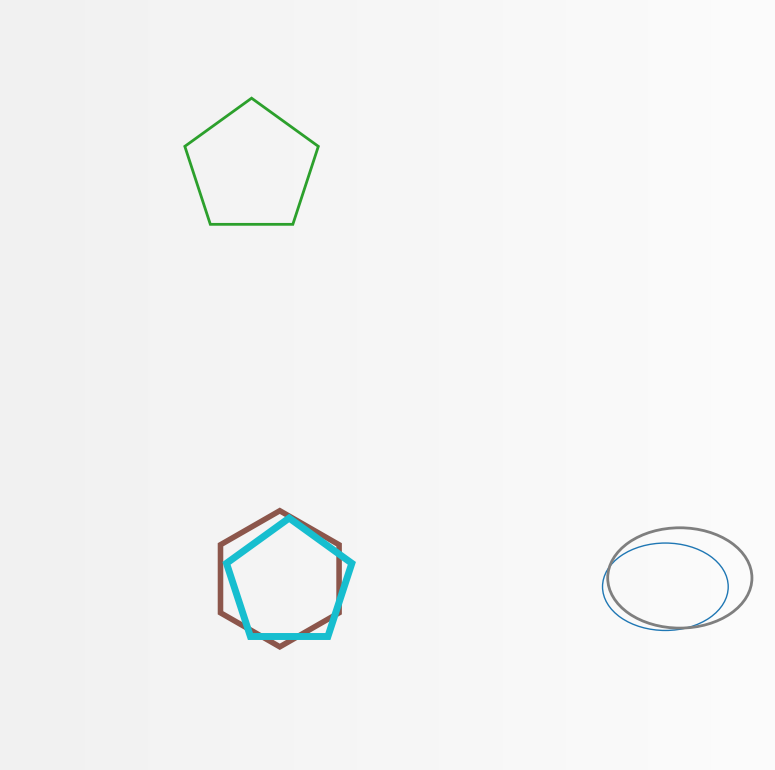[{"shape": "oval", "thickness": 0.5, "radius": 0.41, "center": [0.859, 0.238]}, {"shape": "pentagon", "thickness": 1, "radius": 0.45, "center": [0.325, 0.782]}, {"shape": "hexagon", "thickness": 2, "radius": 0.44, "center": [0.361, 0.248]}, {"shape": "oval", "thickness": 1, "radius": 0.47, "center": [0.877, 0.249]}, {"shape": "pentagon", "thickness": 2.5, "radius": 0.43, "center": [0.373, 0.242]}]